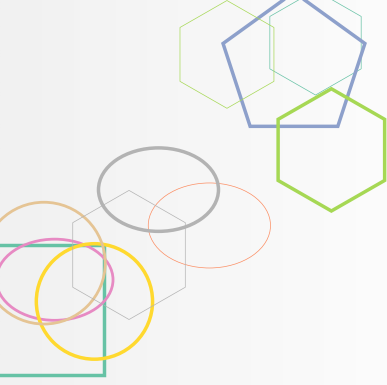[{"shape": "square", "thickness": 2.5, "radius": 0.84, "center": [0.1, 0.195]}, {"shape": "hexagon", "thickness": 0.5, "radius": 0.68, "center": [0.814, 0.889]}, {"shape": "oval", "thickness": 0.5, "radius": 0.79, "center": [0.54, 0.414]}, {"shape": "pentagon", "thickness": 2.5, "radius": 0.96, "center": [0.759, 0.828]}, {"shape": "oval", "thickness": 2, "radius": 0.75, "center": [0.141, 0.273]}, {"shape": "hexagon", "thickness": 2.5, "radius": 0.79, "center": [0.855, 0.611]}, {"shape": "hexagon", "thickness": 0.5, "radius": 0.7, "center": [0.586, 0.859]}, {"shape": "circle", "thickness": 2.5, "radius": 0.75, "center": [0.244, 0.217]}, {"shape": "circle", "thickness": 2, "radius": 0.79, "center": [0.113, 0.317]}, {"shape": "oval", "thickness": 2.5, "radius": 0.77, "center": [0.409, 0.507]}, {"shape": "hexagon", "thickness": 0.5, "radius": 0.84, "center": [0.333, 0.338]}]